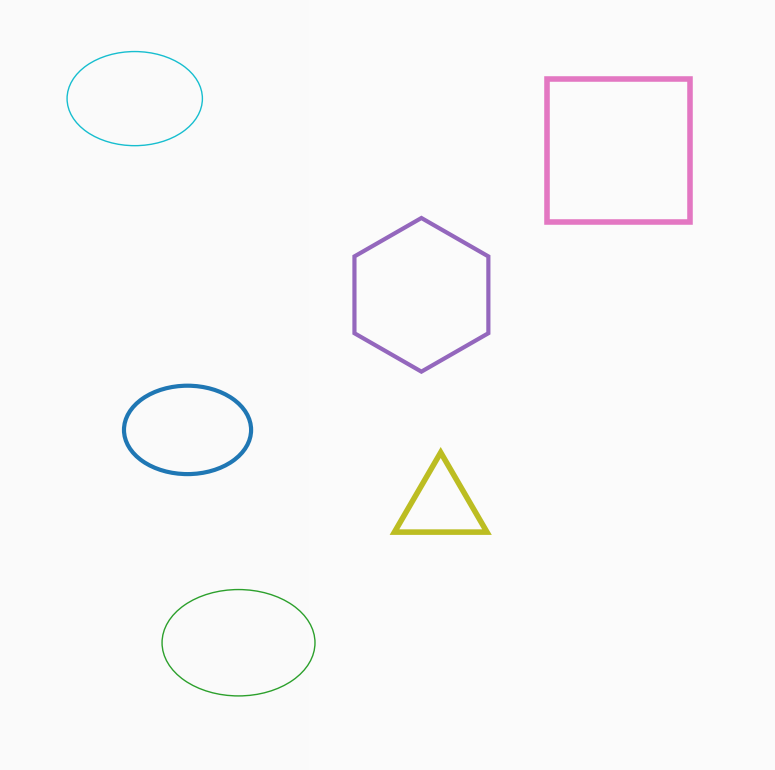[{"shape": "oval", "thickness": 1.5, "radius": 0.41, "center": [0.242, 0.442]}, {"shape": "oval", "thickness": 0.5, "radius": 0.49, "center": [0.308, 0.165]}, {"shape": "hexagon", "thickness": 1.5, "radius": 0.5, "center": [0.544, 0.617]}, {"shape": "square", "thickness": 2, "radius": 0.46, "center": [0.798, 0.805]}, {"shape": "triangle", "thickness": 2, "radius": 0.34, "center": [0.569, 0.343]}, {"shape": "oval", "thickness": 0.5, "radius": 0.44, "center": [0.174, 0.872]}]